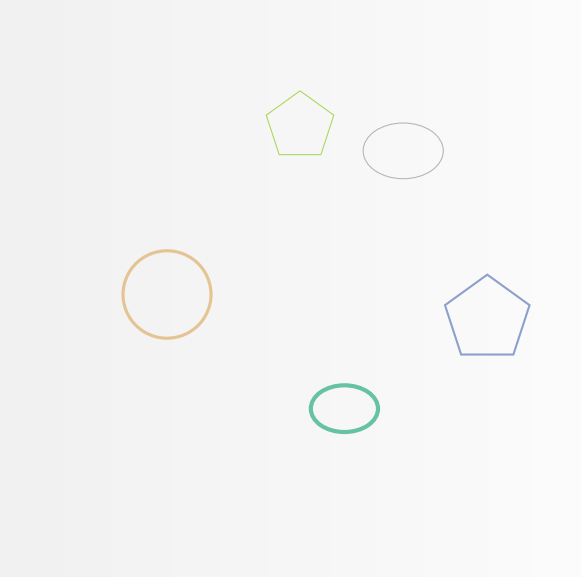[{"shape": "oval", "thickness": 2, "radius": 0.29, "center": [0.593, 0.291]}, {"shape": "pentagon", "thickness": 1, "radius": 0.38, "center": [0.838, 0.447]}, {"shape": "pentagon", "thickness": 0.5, "radius": 0.31, "center": [0.516, 0.781]}, {"shape": "circle", "thickness": 1.5, "radius": 0.38, "center": [0.287, 0.489]}, {"shape": "oval", "thickness": 0.5, "radius": 0.34, "center": [0.694, 0.738]}]